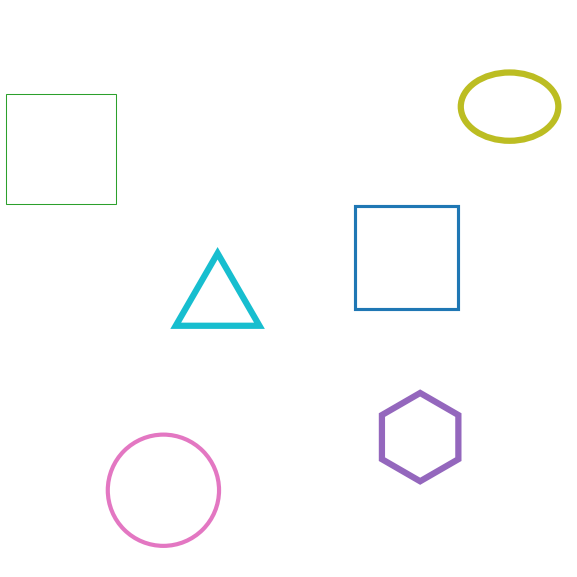[{"shape": "square", "thickness": 1.5, "radius": 0.45, "center": [0.704, 0.553]}, {"shape": "square", "thickness": 0.5, "radius": 0.47, "center": [0.105, 0.741]}, {"shape": "hexagon", "thickness": 3, "radius": 0.38, "center": [0.728, 0.242]}, {"shape": "circle", "thickness": 2, "radius": 0.48, "center": [0.283, 0.15]}, {"shape": "oval", "thickness": 3, "radius": 0.42, "center": [0.882, 0.814]}, {"shape": "triangle", "thickness": 3, "radius": 0.42, "center": [0.377, 0.477]}]